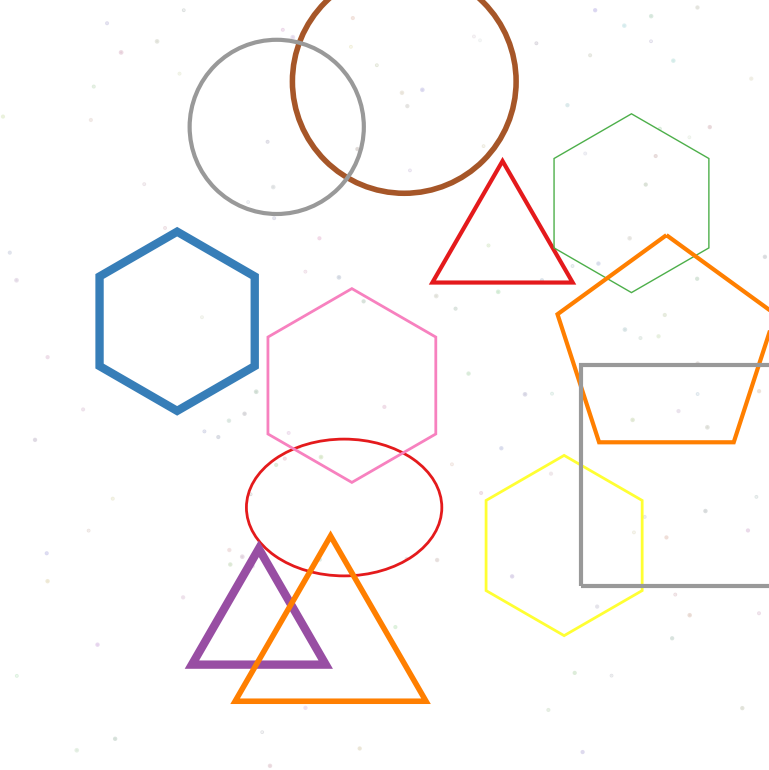[{"shape": "triangle", "thickness": 1.5, "radius": 0.53, "center": [0.653, 0.686]}, {"shape": "oval", "thickness": 1, "radius": 0.63, "center": [0.447, 0.341]}, {"shape": "hexagon", "thickness": 3, "radius": 0.58, "center": [0.23, 0.583]}, {"shape": "hexagon", "thickness": 0.5, "radius": 0.58, "center": [0.82, 0.736]}, {"shape": "triangle", "thickness": 3, "radius": 0.5, "center": [0.336, 0.187]}, {"shape": "triangle", "thickness": 2, "radius": 0.72, "center": [0.429, 0.161]}, {"shape": "pentagon", "thickness": 1.5, "radius": 0.74, "center": [0.865, 0.546]}, {"shape": "hexagon", "thickness": 1, "radius": 0.59, "center": [0.733, 0.292]}, {"shape": "circle", "thickness": 2, "radius": 0.73, "center": [0.525, 0.894]}, {"shape": "hexagon", "thickness": 1, "radius": 0.63, "center": [0.457, 0.499]}, {"shape": "square", "thickness": 1.5, "radius": 0.72, "center": [0.898, 0.382]}, {"shape": "circle", "thickness": 1.5, "radius": 0.57, "center": [0.359, 0.835]}]